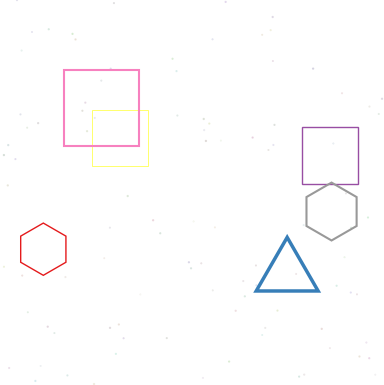[{"shape": "hexagon", "thickness": 1, "radius": 0.34, "center": [0.112, 0.353]}, {"shape": "triangle", "thickness": 2.5, "radius": 0.46, "center": [0.746, 0.291]}, {"shape": "square", "thickness": 1, "radius": 0.37, "center": [0.857, 0.596]}, {"shape": "square", "thickness": 0.5, "radius": 0.37, "center": [0.312, 0.642]}, {"shape": "square", "thickness": 1.5, "radius": 0.49, "center": [0.263, 0.72]}, {"shape": "hexagon", "thickness": 1.5, "radius": 0.38, "center": [0.861, 0.451]}]